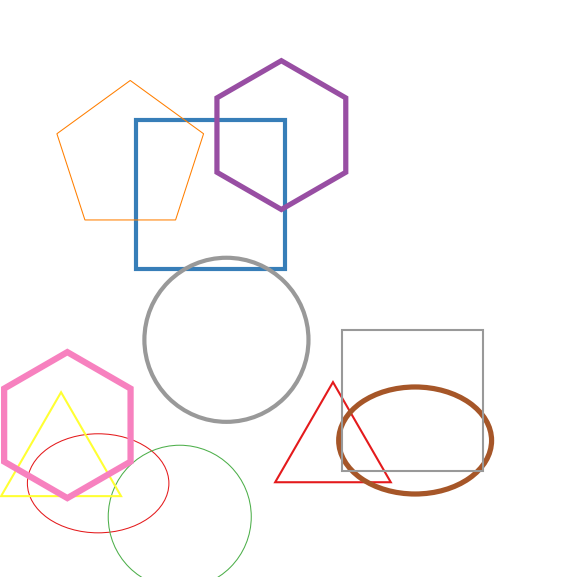[{"shape": "oval", "thickness": 0.5, "radius": 0.61, "center": [0.17, 0.162]}, {"shape": "triangle", "thickness": 1, "radius": 0.58, "center": [0.577, 0.222]}, {"shape": "square", "thickness": 2, "radius": 0.64, "center": [0.364, 0.662]}, {"shape": "circle", "thickness": 0.5, "radius": 0.62, "center": [0.311, 0.104]}, {"shape": "hexagon", "thickness": 2.5, "radius": 0.64, "center": [0.487, 0.765]}, {"shape": "pentagon", "thickness": 0.5, "radius": 0.67, "center": [0.226, 0.726]}, {"shape": "triangle", "thickness": 1, "radius": 0.6, "center": [0.106, 0.2]}, {"shape": "oval", "thickness": 2.5, "radius": 0.66, "center": [0.719, 0.236]}, {"shape": "hexagon", "thickness": 3, "radius": 0.63, "center": [0.117, 0.263]}, {"shape": "square", "thickness": 1, "radius": 0.61, "center": [0.714, 0.306]}, {"shape": "circle", "thickness": 2, "radius": 0.71, "center": [0.392, 0.411]}]